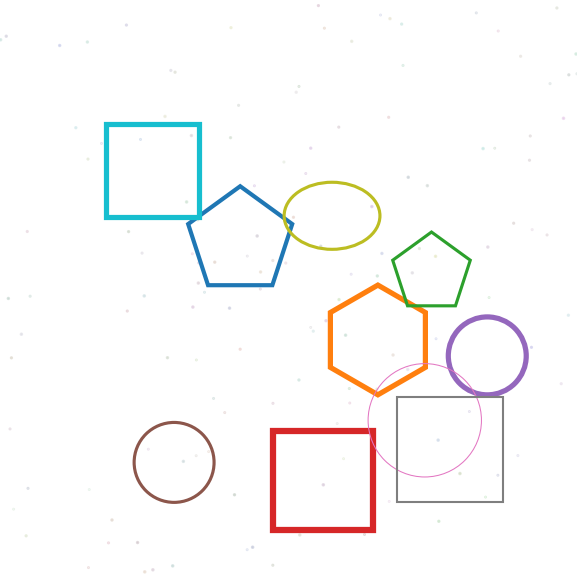[{"shape": "pentagon", "thickness": 2, "radius": 0.47, "center": [0.416, 0.582]}, {"shape": "hexagon", "thickness": 2.5, "radius": 0.47, "center": [0.654, 0.41]}, {"shape": "pentagon", "thickness": 1.5, "radius": 0.35, "center": [0.747, 0.527]}, {"shape": "square", "thickness": 3, "radius": 0.43, "center": [0.559, 0.167]}, {"shape": "circle", "thickness": 2.5, "radius": 0.34, "center": [0.844, 0.383]}, {"shape": "circle", "thickness": 1.5, "radius": 0.35, "center": [0.301, 0.198]}, {"shape": "circle", "thickness": 0.5, "radius": 0.49, "center": [0.736, 0.271]}, {"shape": "square", "thickness": 1, "radius": 0.46, "center": [0.779, 0.221]}, {"shape": "oval", "thickness": 1.5, "radius": 0.41, "center": [0.575, 0.625]}, {"shape": "square", "thickness": 2.5, "radius": 0.4, "center": [0.264, 0.704]}]